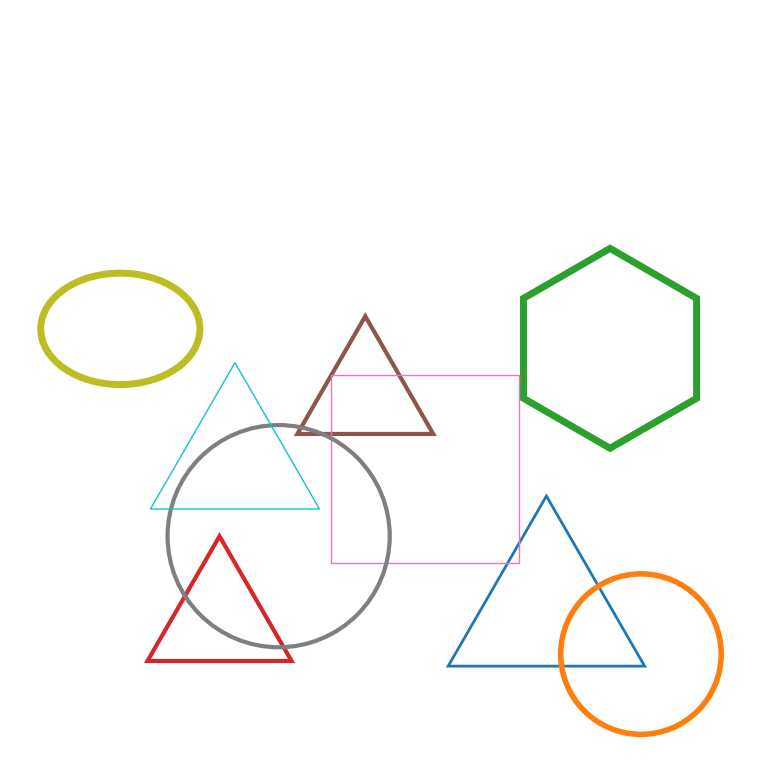[{"shape": "triangle", "thickness": 1, "radius": 0.74, "center": [0.71, 0.209]}, {"shape": "circle", "thickness": 2, "radius": 0.52, "center": [0.832, 0.15]}, {"shape": "hexagon", "thickness": 2.5, "radius": 0.65, "center": [0.792, 0.548]}, {"shape": "triangle", "thickness": 1.5, "radius": 0.54, "center": [0.285, 0.196]}, {"shape": "triangle", "thickness": 1.5, "radius": 0.51, "center": [0.474, 0.487]}, {"shape": "square", "thickness": 0.5, "radius": 0.61, "center": [0.552, 0.391]}, {"shape": "circle", "thickness": 1.5, "radius": 0.72, "center": [0.362, 0.304]}, {"shape": "oval", "thickness": 2.5, "radius": 0.52, "center": [0.156, 0.573]}, {"shape": "triangle", "thickness": 0.5, "radius": 0.63, "center": [0.305, 0.402]}]